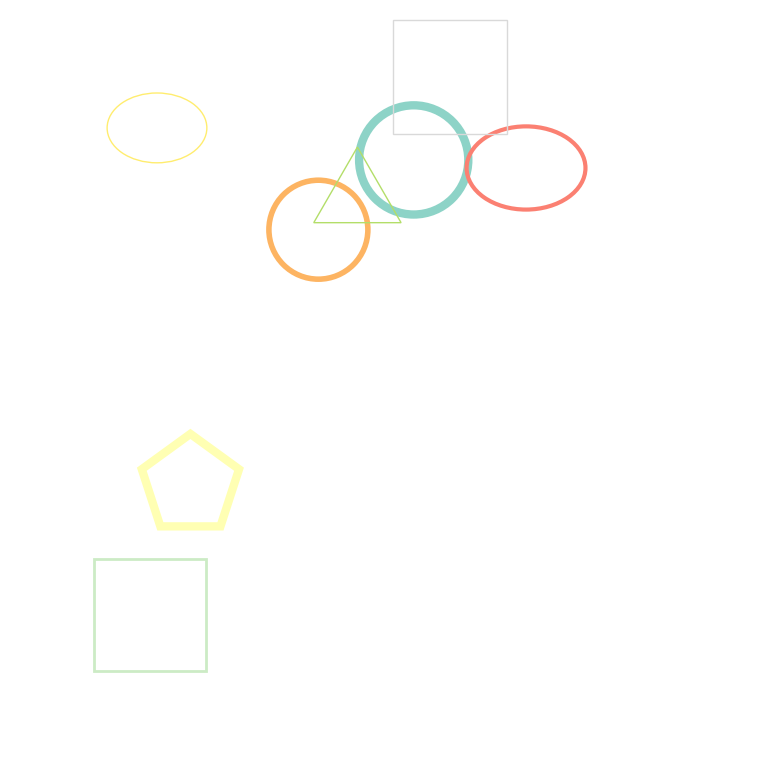[{"shape": "circle", "thickness": 3, "radius": 0.35, "center": [0.537, 0.792]}, {"shape": "pentagon", "thickness": 3, "radius": 0.33, "center": [0.247, 0.37]}, {"shape": "oval", "thickness": 1.5, "radius": 0.39, "center": [0.683, 0.782]}, {"shape": "circle", "thickness": 2, "radius": 0.32, "center": [0.413, 0.702]}, {"shape": "triangle", "thickness": 0.5, "radius": 0.33, "center": [0.464, 0.744]}, {"shape": "square", "thickness": 0.5, "radius": 0.37, "center": [0.584, 0.9]}, {"shape": "square", "thickness": 1, "radius": 0.36, "center": [0.195, 0.201]}, {"shape": "oval", "thickness": 0.5, "radius": 0.32, "center": [0.204, 0.834]}]